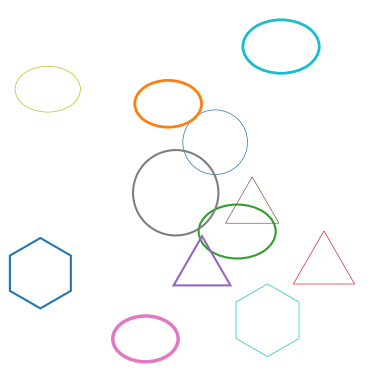[{"shape": "hexagon", "thickness": 1.5, "radius": 0.46, "center": [0.105, 0.29]}, {"shape": "circle", "thickness": 0.5, "radius": 0.42, "center": [0.559, 0.631]}, {"shape": "oval", "thickness": 2, "radius": 0.43, "center": [0.437, 0.73]}, {"shape": "oval", "thickness": 1.5, "radius": 0.5, "center": [0.616, 0.399]}, {"shape": "triangle", "thickness": 0.5, "radius": 0.46, "center": [0.841, 0.308]}, {"shape": "triangle", "thickness": 1.5, "radius": 0.43, "center": [0.525, 0.301]}, {"shape": "triangle", "thickness": 0.5, "radius": 0.4, "center": [0.655, 0.46]}, {"shape": "oval", "thickness": 2.5, "radius": 0.42, "center": [0.378, 0.12]}, {"shape": "circle", "thickness": 1.5, "radius": 0.55, "center": [0.456, 0.499]}, {"shape": "oval", "thickness": 0.5, "radius": 0.42, "center": [0.124, 0.768]}, {"shape": "oval", "thickness": 2, "radius": 0.5, "center": [0.73, 0.879]}, {"shape": "hexagon", "thickness": 0.5, "radius": 0.47, "center": [0.695, 0.168]}]